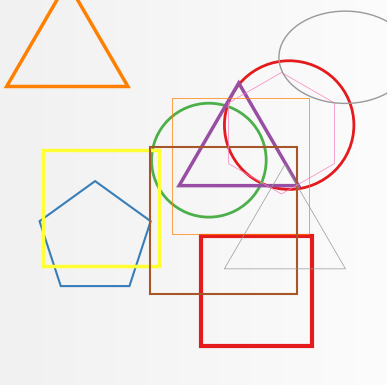[{"shape": "square", "thickness": 3, "radius": 0.72, "center": [0.661, 0.244]}, {"shape": "circle", "thickness": 2, "radius": 0.84, "center": [0.746, 0.675]}, {"shape": "pentagon", "thickness": 1.5, "radius": 0.75, "center": [0.245, 0.379]}, {"shape": "circle", "thickness": 2, "radius": 0.74, "center": [0.539, 0.584]}, {"shape": "triangle", "thickness": 2.5, "radius": 0.89, "center": [0.616, 0.607]}, {"shape": "triangle", "thickness": 2.5, "radius": 0.9, "center": [0.174, 0.866]}, {"shape": "square", "thickness": 0.5, "radius": 0.88, "center": [0.621, 0.568]}, {"shape": "square", "thickness": 2.5, "radius": 0.75, "center": [0.261, 0.461]}, {"shape": "square", "thickness": 1.5, "radius": 0.95, "center": [0.577, 0.427]}, {"shape": "hexagon", "thickness": 0.5, "radius": 0.79, "center": [0.726, 0.654]}, {"shape": "triangle", "thickness": 0.5, "radius": 0.9, "center": [0.735, 0.392]}, {"shape": "oval", "thickness": 1, "radius": 0.86, "center": [0.891, 0.851]}]